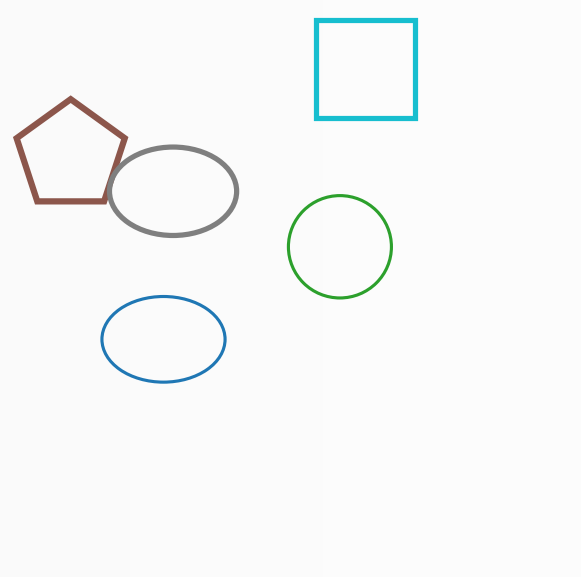[{"shape": "oval", "thickness": 1.5, "radius": 0.53, "center": [0.281, 0.412]}, {"shape": "circle", "thickness": 1.5, "radius": 0.44, "center": [0.585, 0.572]}, {"shape": "pentagon", "thickness": 3, "radius": 0.49, "center": [0.122, 0.73]}, {"shape": "oval", "thickness": 2.5, "radius": 0.55, "center": [0.298, 0.668]}, {"shape": "square", "thickness": 2.5, "radius": 0.43, "center": [0.628, 0.88]}]